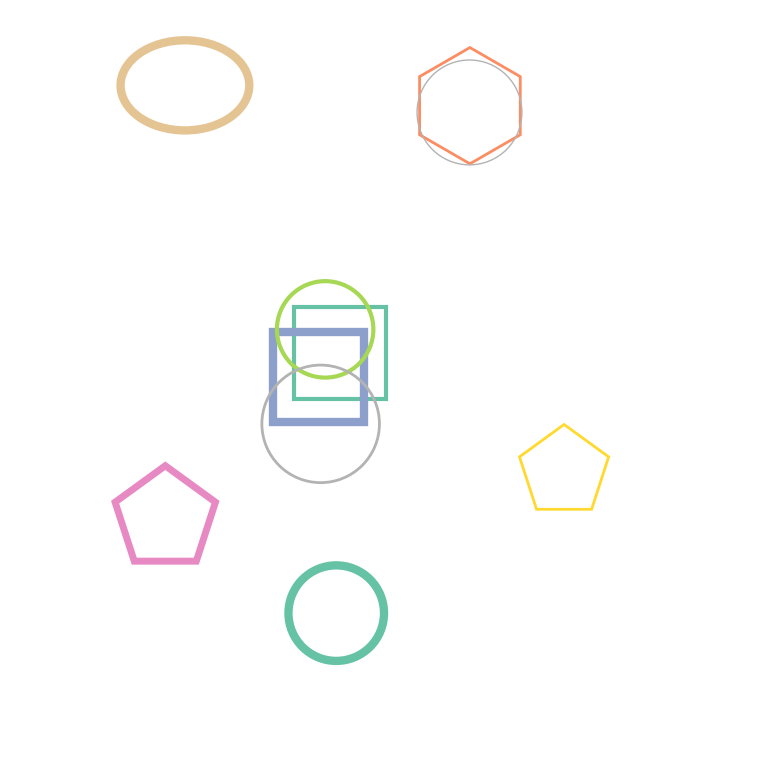[{"shape": "square", "thickness": 1.5, "radius": 0.3, "center": [0.441, 0.542]}, {"shape": "circle", "thickness": 3, "radius": 0.31, "center": [0.437, 0.204]}, {"shape": "hexagon", "thickness": 1, "radius": 0.38, "center": [0.61, 0.863]}, {"shape": "square", "thickness": 3, "radius": 0.29, "center": [0.414, 0.51]}, {"shape": "pentagon", "thickness": 2.5, "radius": 0.34, "center": [0.215, 0.327]}, {"shape": "circle", "thickness": 1.5, "radius": 0.31, "center": [0.422, 0.572]}, {"shape": "pentagon", "thickness": 1, "radius": 0.3, "center": [0.733, 0.388]}, {"shape": "oval", "thickness": 3, "radius": 0.42, "center": [0.24, 0.889]}, {"shape": "circle", "thickness": 0.5, "radius": 0.34, "center": [0.61, 0.854]}, {"shape": "circle", "thickness": 1, "radius": 0.38, "center": [0.416, 0.45]}]